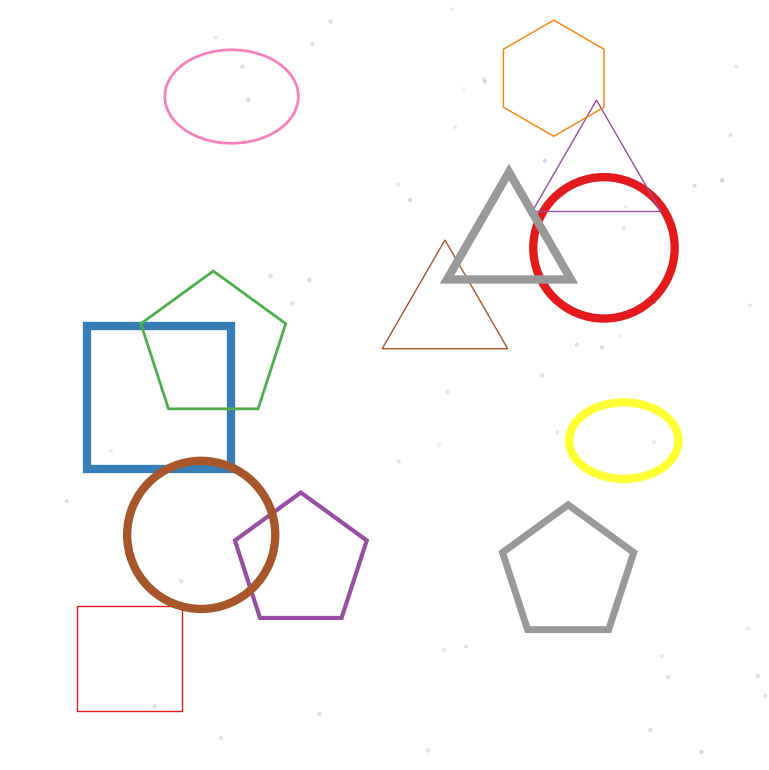[{"shape": "circle", "thickness": 3, "radius": 0.46, "center": [0.784, 0.678]}, {"shape": "square", "thickness": 0.5, "radius": 0.34, "center": [0.168, 0.145]}, {"shape": "square", "thickness": 3, "radius": 0.47, "center": [0.206, 0.484]}, {"shape": "pentagon", "thickness": 1, "radius": 0.49, "center": [0.277, 0.549]}, {"shape": "pentagon", "thickness": 1.5, "radius": 0.45, "center": [0.391, 0.27]}, {"shape": "triangle", "thickness": 0.5, "radius": 0.48, "center": [0.775, 0.774]}, {"shape": "hexagon", "thickness": 0.5, "radius": 0.38, "center": [0.719, 0.898]}, {"shape": "oval", "thickness": 3, "radius": 0.36, "center": [0.81, 0.428]}, {"shape": "triangle", "thickness": 0.5, "radius": 0.47, "center": [0.578, 0.594]}, {"shape": "circle", "thickness": 3, "radius": 0.48, "center": [0.261, 0.305]}, {"shape": "oval", "thickness": 1, "radius": 0.43, "center": [0.301, 0.875]}, {"shape": "pentagon", "thickness": 2.5, "radius": 0.45, "center": [0.738, 0.255]}, {"shape": "triangle", "thickness": 3, "radius": 0.46, "center": [0.661, 0.684]}]